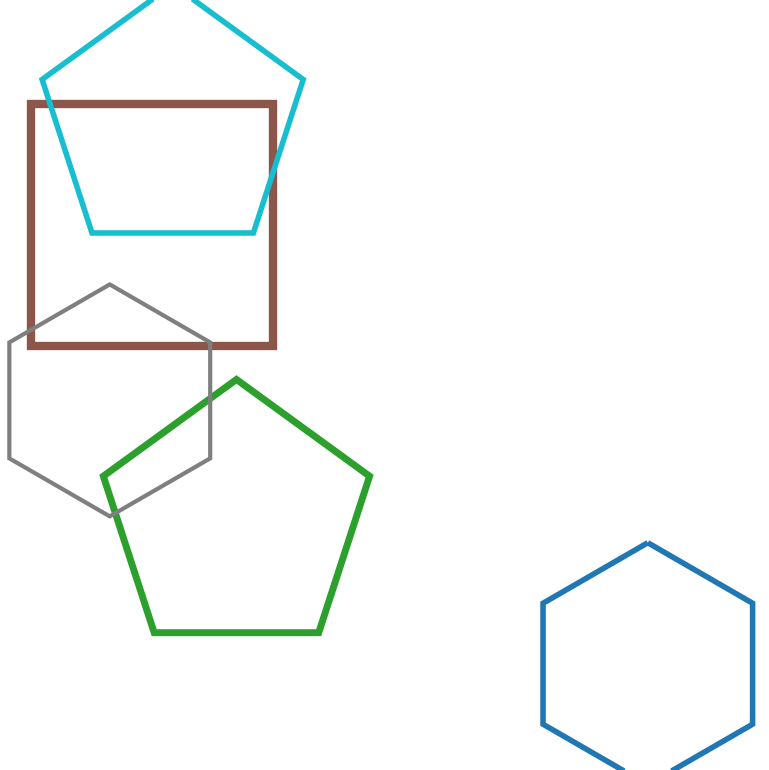[{"shape": "hexagon", "thickness": 2, "radius": 0.79, "center": [0.841, 0.138]}, {"shape": "pentagon", "thickness": 2.5, "radius": 0.91, "center": [0.307, 0.325]}, {"shape": "square", "thickness": 3, "radius": 0.78, "center": [0.197, 0.708]}, {"shape": "hexagon", "thickness": 1.5, "radius": 0.75, "center": [0.143, 0.48]}, {"shape": "pentagon", "thickness": 2, "radius": 0.89, "center": [0.224, 0.842]}]